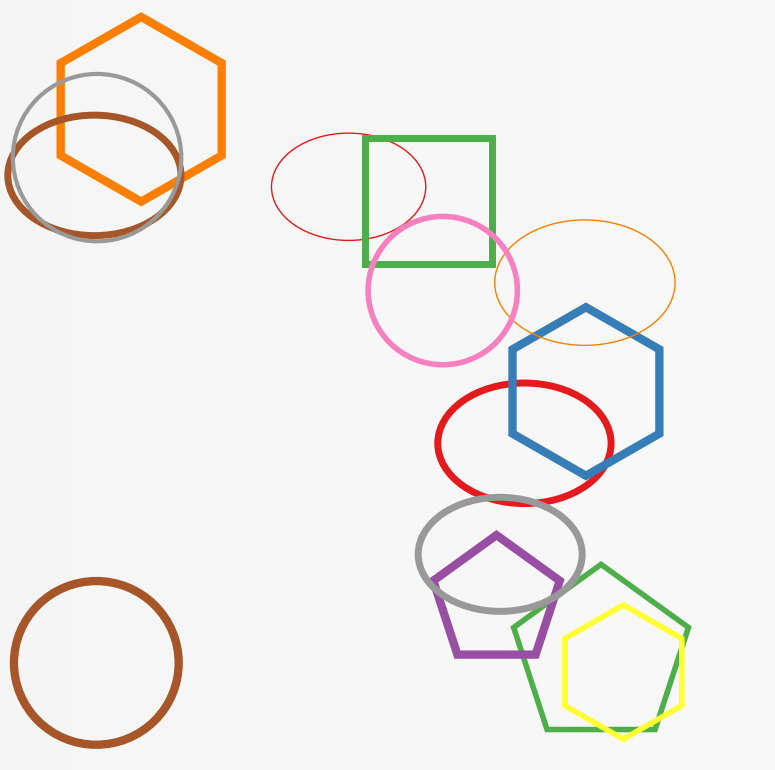[{"shape": "oval", "thickness": 0.5, "radius": 0.5, "center": [0.45, 0.757]}, {"shape": "oval", "thickness": 2.5, "radius": 0.56, "center": [0.677, 0.424]}, {"shape": "hexagon", "thickness": 3, "radius": 0.55, "center": [0.756, 0.492]}, {"shape": "square", "thickness": 2.5, "radius": 0.41, "center": [0.553, 0.739]}, {"shape": "pentagon", "thickness": 2, "radius": 0.59, "center": [0.776, 0.148]}, {"shape": "pentagon", "thickness": 3, "radius": 0.43, "center": [0.641, 0.219]}, {"shape": "hexagon", "thickness": 3, "radius": 0.6, "center": [0.182, 0.858]}, {"shape": "oval", "thickness": 0.5, "radius": 0.58, "center": [0.755, 0.633]}, {"shape": "hexagon", "thickness": 2, "radius": 0.44, "center": [0.804, 0.127]}, {"shape": "circle", "thickness": 3, "radius": 0.53, "center": [0.124, 0.139]}, {"shape": "oval", "thickness": 2.5, "radius": 0.56, "center": [0.122, 0.772]}, {"shape": "circle", "thickness": 2, "radius": 0.48, "center": [0.571, 0.623]}, {"shape": "oval", "thickness": 2.5, "radius": 0.53, "center": [0.645, 0.28]}, {"shape": "circle", "thickness": 1.5, "radius": 0.54, "center": [0.125, 0.795]}]